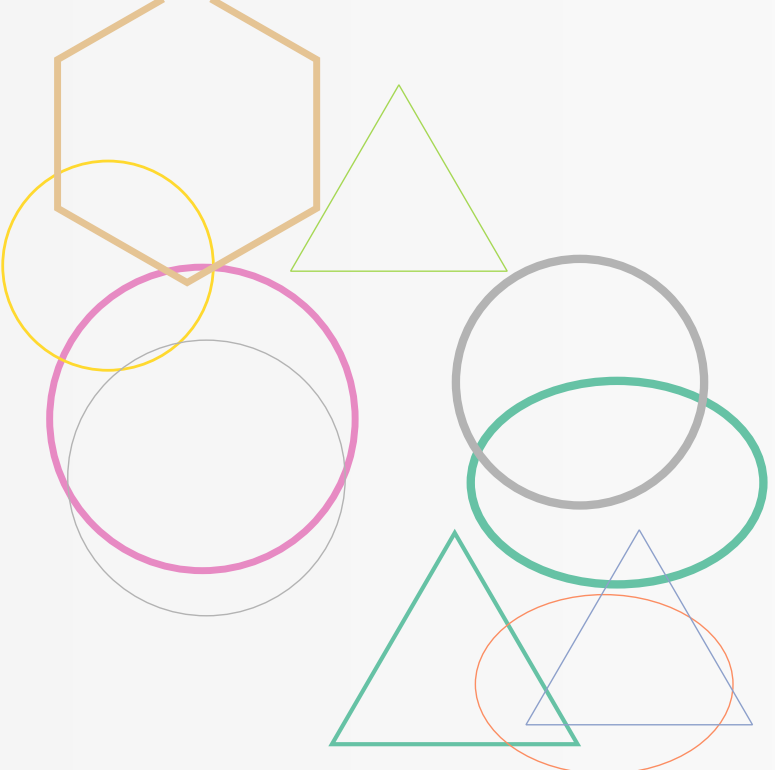[{"shape": "oval", "thickness": 3, "radius": 0.94, "center": [0.796, 0.373]}, {"shape": "triangle", "thickness": 1.5, "radius": 0.91, "center": [0.587, 0.125]}, {"shape": "oval", "thickness": 0.5, "radius": 0.83, "center": [0.78, 0.111]}, {"shape": "triangle", "thickness": 0.5, "radius": 0.84, "center": [0.825, 0.143]}, {"shape": "circle", "thickness": 2.5, "radius": 0.99, "center": [0.261, 0.456]}, {"shape": "triangle", "thickness": 0.5, "radius": 0.81, "center": [0.515, 0.728]}, {"shape": "circle", "thickness": 1, "radius": 0.68, "center": [0.139, 0.655]}, {"shape": "hexagon", "thickness": 2.5, "radius": 0.97, "center": [0.241, 0.826]}, {"shape": "circle", "thickness": 0.5, "radius": 0.89, "center": [0.266, 0.379]}, {"shape": "circle", "thickness": 3, "radius": 0.8, "center": [0.748, 0.504]}]